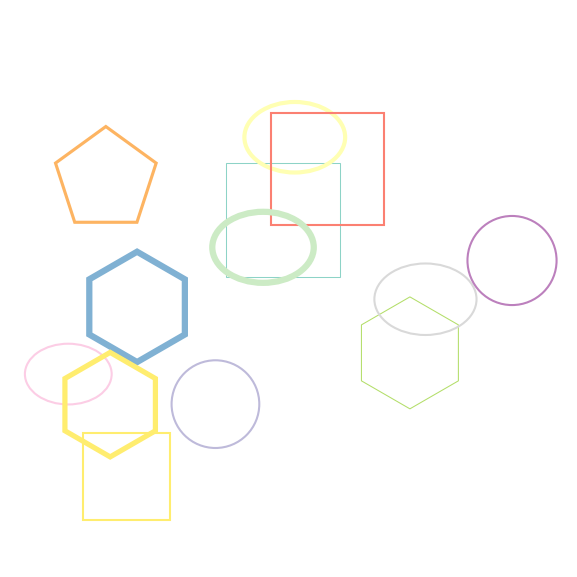[{"shape": "square", "thickness": 0.5, "radius": 0.49, "center": [0.49, 0.618]}, {"shape": "oval", "thickness": 2, "radius": 0.44, "center": [0.51, 0.761]}, {"shape": "circle", "thickness": 1, "radius": 0.38, "center": [0.373, 0.299]}, {"shape": "square", "thickness": 1, "radius": 0.49, "center": [0.567, 0.707]}, {"shape": "hexagon", "thickness": 3, "radius": 0.48, "center": [0.237, 0.468]}, {"shape": "pentagon", "thickness": 1.5, "radius": 0.46, "center": [0.183, 0.688]}, {"shape": "hexagon", "thickness": 0.5, "radius": 0.48, "center": [0.71, 0.388]}, {"shape": "oval", "thickness": 1, "radius": 0.38, "center": [0.118, 0.351]}, {"shape": "oval", "thickness": 1, "radius": 0.44, "center": [0.737, 0.481]}, {"shape": "circle", "thickness": 1, "radius": 0.39, "center": [0.887, 0.548]}, {"shape": "oval", "thickness": 3, "radius": 0.44, "center": [0.455, 0.571]}, {"shape": "hexagon", "thickness": 2.5, "radius": 0.45, "center": [0.191, 0.298]}, {"shape": "square", "thickness": 1, "radius": 0.38, "center": [0.219, 0.174]}]